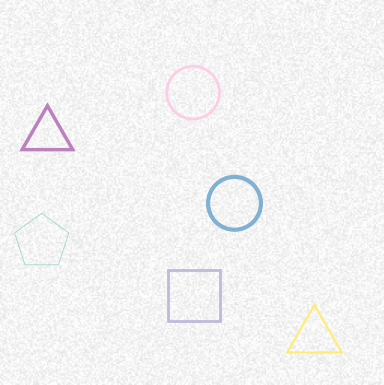[{"shape": "pentagon", "thickness": 0.5, "radius": 0.37, "center": [0.108, 0.372]}, {"shape": "square", "thickness": 2, "radius": 0.34, "center": [0.503, 0.232]}, {"shape": "circle", "thickness": 3, "radius": 0.34, "center": [0.609, 0.472]}, {"shape": "circle", "thickness": 2, "radius": 0.34, "center": [0.502, 0.759]}, {"shape": "triangle", "thickness": 2.5, "radius": 0.38, "center": [0.123, 0.649]}, {"shape": "triangle", "thickness": 1.5, "radius": 0.41, "center": [0.817, 0.126]}]